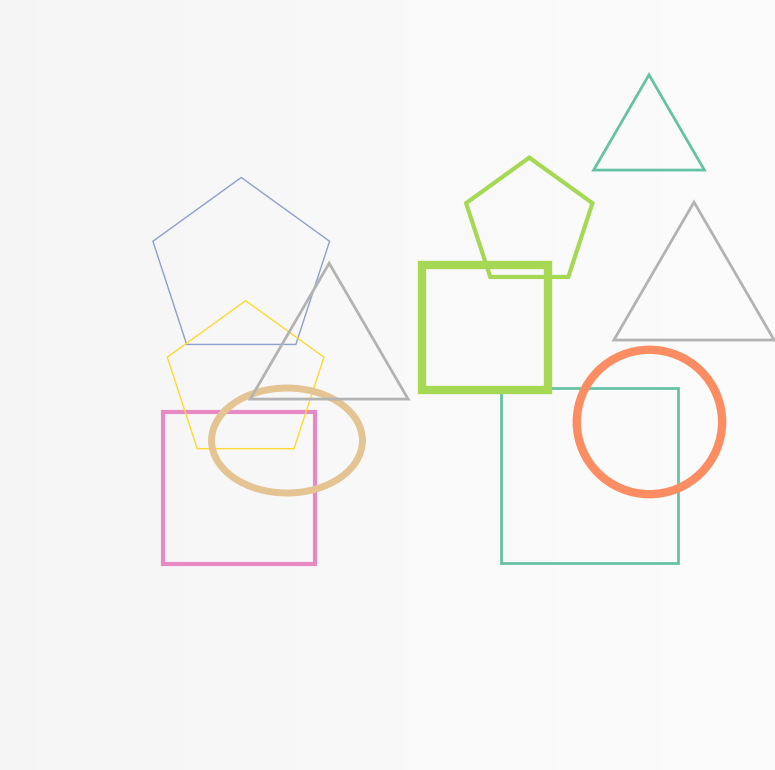[{"shape": "triangle", "thickness": 1, "radius": 0.41, "center": [0.837, 0.82]}, {"shape": "square", "thickness": 1, "radius": 0.57, "center": [0.76, 0.383]}, {"shape": "circle", "thickness": 3, "radius": 0.47, "center": [0.838, 0.452]}, {"shape": "pentagon", "thickness": 0.5, "radius": 0.6, "center": [0.311, 0.65]}, {"shape": "square", "thickness": 1.5, "radius": 0.49, "center": [0.308, 0.366]}, {"shape": "pentagon", "thickness": 1.5, "radius": 0.43, "center": [0.683, 0.71]}, {"shape": "square", "thickness": 3, "radius": 0.41, "center": [0.625, 0.575]}, {"shape": "pentagon", "thickness": 0.5, "radius": 0.53, "center": [0.317, 0.503]}, {"shape": "oval", "thickness": 2.5, "radius": 0.49, "center": [0.37, 0.428]}, {"shape": "triangle", "thickness": 1, "radius": 0.59, "center": [0.425, 0.541]}, {"shape": "triangle", "thickness": 1, "radius": 0.6, "center": [0.896, 0.618]}]